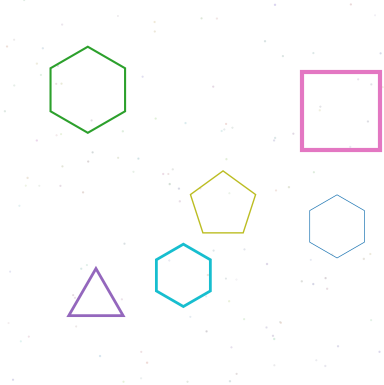[{"shape": "hexagon", "thickness": 0.5, "radius": 0.41, "center": [0.875, 0.412]}, {"shape": "hexagon", "thickness": 1.5, "radius": 0.56, "center": [0.228, 0.767]}, {"shape": "triangle", "thickness": 2, "radius": 0.41, "center": [0.249, 0.221]}, {"shape": "square", "thickness": 3, "radius": 0.51, "center": [0.886, 0.713]}, {"shape": "pentagon", "thickness": 1, "radius": 0.44, "center": [0.579, 0.467]}, {"shape": "hexagon", "thickness": 2, "radius": 0.4, "center": [0.476, 0.285]}]